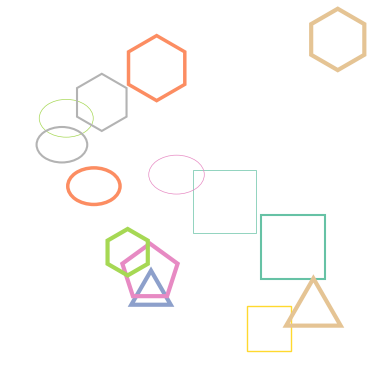[{"shape": "square", "thickness": 1.5, "radius": 0.42, "center": [0.762, 0.359]}, {"shape": "square", "thickness": 0.5, "radius": 0.41, "center": [0.582, 0.476]}, {"shape": "oval", "thickness": 2.5, "radius": 0.34, "center": [0.244, 0.516]}, {"shape": "hexagon", "thickness": 2.5, "radius": 0.42, "center": [0.407, 0.823]}, {"shape": "triangle", "thickness": 3, "radius": 0.3, "center": [0.392, 0.238]}, {"shape": "oval", "thickness": 0.5, "radius": 0.36, "center": [0.459, 0.546]}, {"shape": "pentagon", "thickness": 3, "radius": 0.38, "center": [0.39, 0.292]}, {"shape": "hexagon", "thickness": 3, "radius": 0.3, "center": [0.332, 0.345]}, {"shape": "oval", "thickness": 0.5, "radius": 0.35, "center": [0.172, 0.693]}, {"shape": "square", "thickness": 1, "radius": 0.29, "center": [0.699, 0.146]}, {"shape": "triangle", "thickness": 3, "radius": 0.41, "center": [0.814, 0.195]}, {"shape": "hexagon", "thickness": 3, "radius": 0.4, "center": [0.877, 0.898]}, {"shape": "hexagon", "thickness": 1.5, "radius": 0.37, "center": [0.264, 0.734]}, {"shape": "oval", "thickness": 1.5, "radius": 0.33, "center": [0.161, 0.624]}]